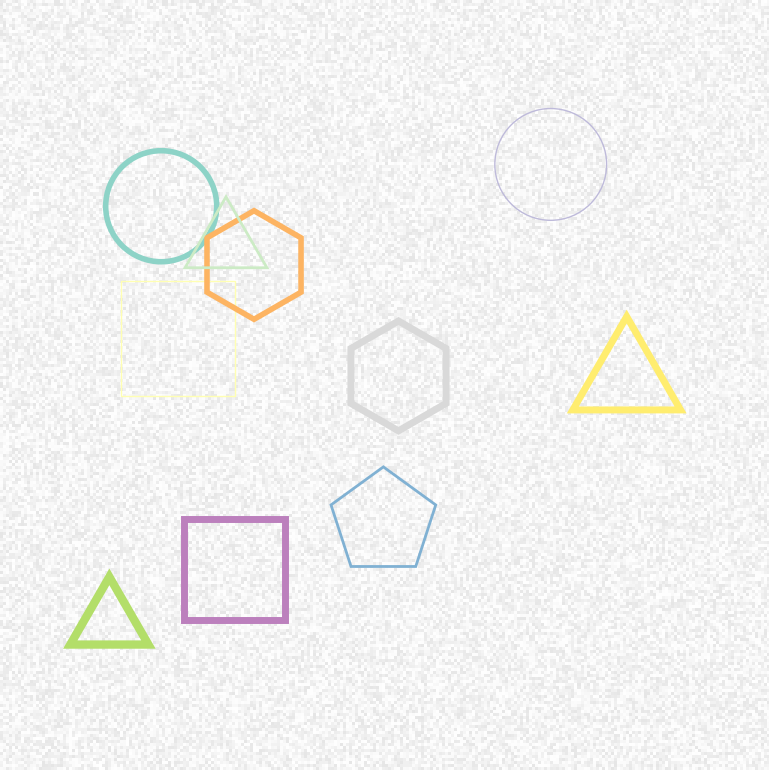[{"shape": "circle", "thickness": 2, "radius": 0.36, "center": [0.209, 0.732]}, {"shape": "square", "thickness": 0.5, "radius": 0.37, "center": [0.231, 0.56]}, {"shape": "circle", "thickness": 0.5, "radius": 0.36, "center": [0.715, 0.786]}, {"shape": "pentagon", "thickness": 1, "radius": 0.36, "center": [0.498, 0.322]}, {"shape": "hexagon", "thickness": 2, "radius": 0.35, "center": [0.33, 0.656]}, {"shape": "triangle", "thickness": 3, "radius": 0.29, "center": [0.142, 0.192]}, {"shape": "hexagon", "thickness": 2.5, "radius": 0.36, "center": [0.518, 0.512]}, {"shape": "square", "thickness": 2.5, "radius": 0.33, "center": [0.304, 0.26]}, {"shape": "triangle", "thickness": 1, "radius": 0.31, "center": [0.294, 0.683]}, {"shape": "triangle", "thickness": 2.5, "radius": 0.4, "center": [0.814, 0.508]}]